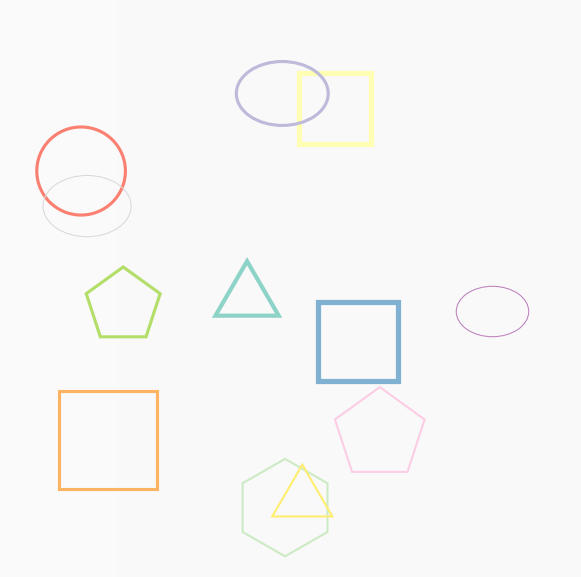[{"shape": "triangle", "thickness": 2, "radius": 0.31, "center": [0.425, 0.484]}, {"shape": "square", "thickness": 2.5, "radius": 0.31, "center": [0.577, 0.812]}, {"shape": "oval", "thickness": 1.5, "radius": 0.4, "center": [0.486, 0.837]}, {"shape": "circle", "thickness": 1.5, "radius": 0.38, "center": [0.14, 0.703]}, {"shape": "square", "thickness": 2.5, "radius": 0.34, "center": [0.616, 0.408]}, {"shape": "square", "thickness": 1.5, "radius": 0.42, "center": [0.186, 0.237]}, {"shape": "pentagon", "thickness": 1.5, "radius": 0.33, "center": [0.212, 0.47]}, {"shape": "pentagon", "thickness": 1, "radius": 0.41, "center": [0.653, 0.248]}, {"shape": "oval", "thickness": 0.5, "radius": 0.38, "center": [0.15, 0.642]}, {"shape": "oval", "thickness": 0.5, "radius": 0.31, "center": [0.847, 0.46]}, {"shape": "hexagon", "thickness": 1, "radius": 0.42, "center": [0.49, 0.12]}, {"shape": "triangle", "thickness": 1, "radius": 0.3, "center": [0.52, 0.135]}]